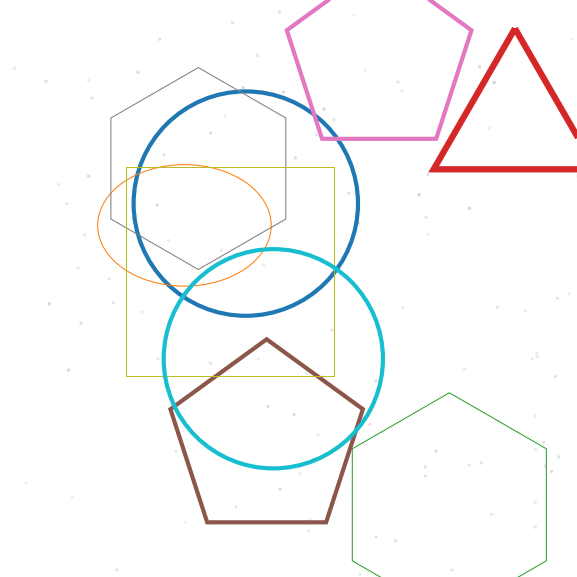[{"shape": "circle", "thickness": 2, "radius": 0.97, "center": [0.426, 0.647]}, {"shape": "oval", "thickness": 0.5, "radius": 0.75, "center": [0.319, 0.609]}, {"shape": "hexagon", "thickness": 0.5, "radius": 0.97, "center": [0.778, 0.125]}, {"shape": "triangle", "thickness": 3, "radius": 0.81, "center": [0.892, 0.787]}, {"shape": "pentagon", "thickness": 2, "radius": 0.88, "center": [0.462, 0.236]}, {"shape": "pentagon", "thickness": 2, "radius": 0.84, "center": [0.657, 0.895]}, {"shape": "hexagon", "thickness": 0.5, "radius": 0.87, "center": [0.343, 0.707]}, {"shape": "square", "thickness": 0.5, "radius": 0.9, "center": [0.398, 0.529]}, {"shape": "circle", "thickness": 2, "radius": 0.95, "center": [0.473, 0.378]}]